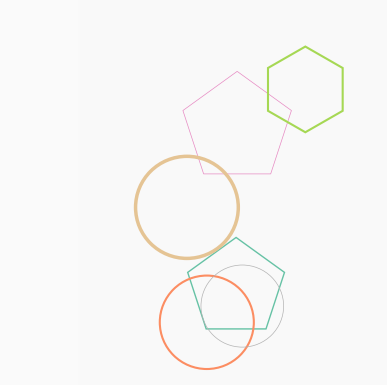[{"shape": "pentagon", "thickness": 1, "radius": 0.66, "center": [0.609, 0.252]}, {"shape": "circle", "thickness": 1.5, "radius": 0.61, "center": [0.534, 0.163]}, {"shape": "pentagon", "thickness": 0.5, "radius": 0.74, "center": [0.612, 0.667]}, {"shape": "hexagon", "thickness": 1.5, "radius": 0.56, "center": [0.788, 0.768]}, {"shape": "circle", "thickness": 2.5, "radius": 0.66, "center": [0.482, 0.461]}, {"shape": "circle", "thickness": 0.5, "radius": 0.53, "center": [0.625, 0.205]}]